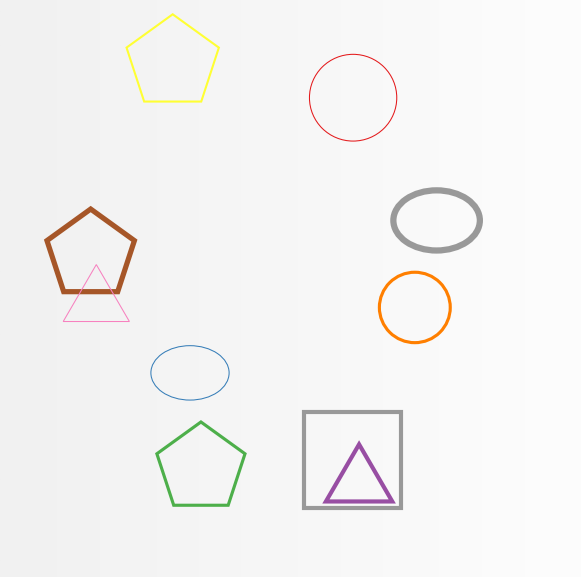[{"shape": "circle", "thickness": 0.5, "radius": 0.38, "center": [0.607, 0.83]}, {"shape": "oval", "thickness": 0.5, "radius": 0.34, "center": [0.327, 0.353]}, {"shape": "pentagon", "thickness": 1.5, "radius": 0.4, "center": [0.346, 0.189]}, {"shape": "triangle", "thickness": 2, "radius": 0.33, "center": [0.618, 0.164]}, {"shape": "circle", "thickness": 1.5, "radius": 0.3, "center": [0.714, 0.467]}, {"shape": "pentagon", "thickness": 1, "radius": 0.42, "center": [0.297, 0.891]}, {"shape": "pentagon", "thickness": 2.5, "radius": 0.4, "center": [0.156, 0.558]}, {"shape": "triangle", "thickness": 0.5, "radius": 0.33, "center": [0.166, 0.475]}, {"shape": "oval", "thickness": 3, "radius": 0.37, "center": [0.751, 0.617]}, {"shape": "square", "thickness": 2, "radius": 0.42, "center": [0.606, 0.203]}]